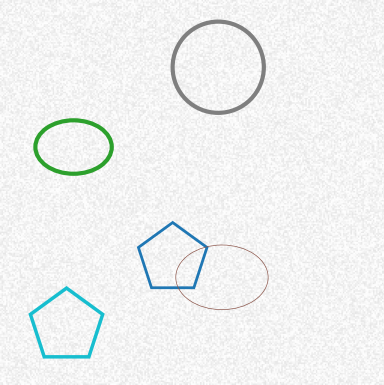[{"shape": "pentagon", "thickness": 2, "radius": 0.47, "center": [0.449, 0.328]}, {"shape": "oval", "thickness": 3, "radius": 0.5, "center": [0.191, 0.618]}, {"shape": "oval", "thickness": 0.5, "radius": 0.6, "center": [0.577, 0.28]}, {"shape": "circle", "thickness": 3, "radius": 0.59, "center": [0.567, 0.825]}, {"shape": "pentagon", "thickness": 2.5, "radius": 0.49, "center": [0.173, 0.153]}]